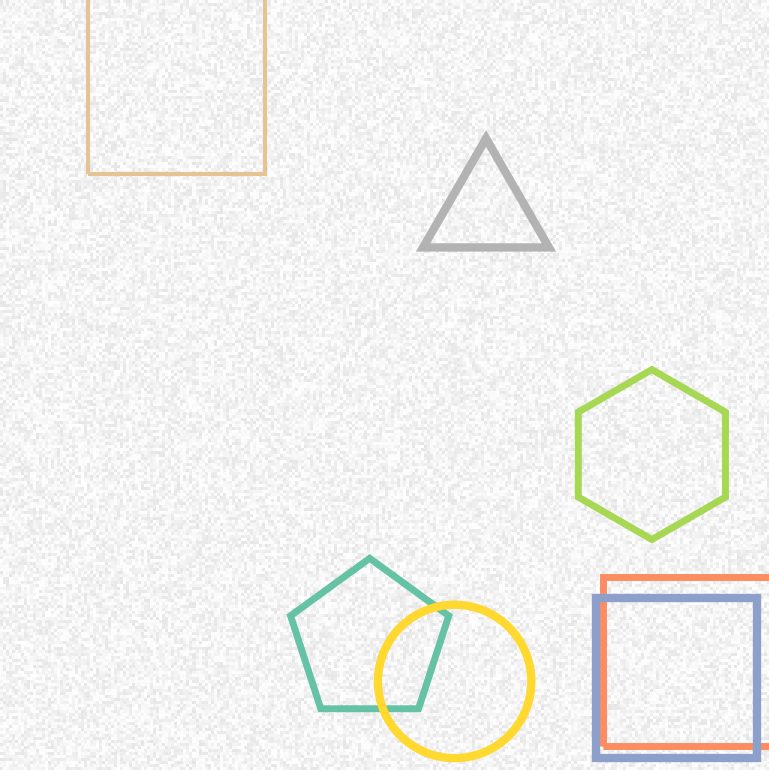[{"shape": "pentagon", "thickness": 2.5, "radius": 0.54, "center": [0.48, 0.167]}, {"shape": "square", "thickness": 2.5, "radius": 0.55, "center": [0.893, 0.141]}, {"shape": "square", "thickness": 3, "radius": 0.52, "center": [0.878, 0.12]}, {"shape": "hexagon", "thickness": 2.5, "radius": 0.55, "center": [0.847, 0.41]}, {"shape": "circle", "thickness": 3, "radius": 0.5, "center": [0.59, 0.115]}, {"shape": "square", "thickness": 1.5, "radius": 0.58, "center": [0.229, 0.889]}, {"shape": "triangle", "thickness": 3, "radius": 0.47, "center": [0.631, 0.726]}]